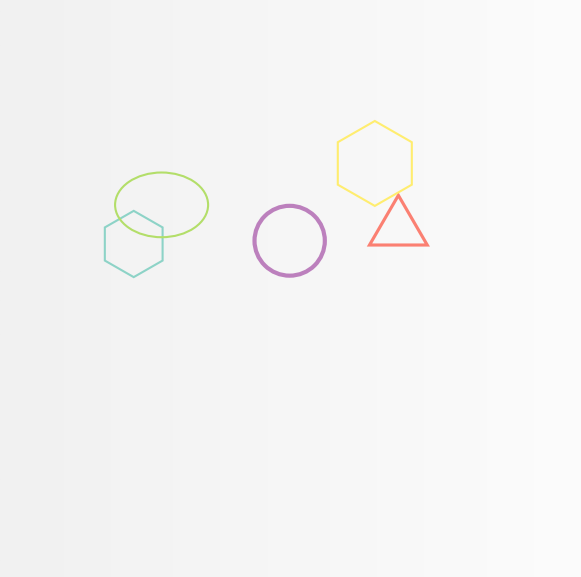[{"shape": "hexagon", "thickness": 1, "radius": 0.29, "center": [0.23, 0.577]}, {"shape": "triangle", "thickness": 1.5, "radius": 0.29, "center": [0.685, 0.604]}, {"shape": "oval", "thickness": 1, "radius": 0.4, "center": [0.278, 0.644]}, {"shape": "circle", "thickness": 2, "radius": 0.3, "center": [0.498, 0.582]}, {"shape": "hexagon", "thickness": 1, "radius": 0.37, "center": [0.645, 0.716]}]